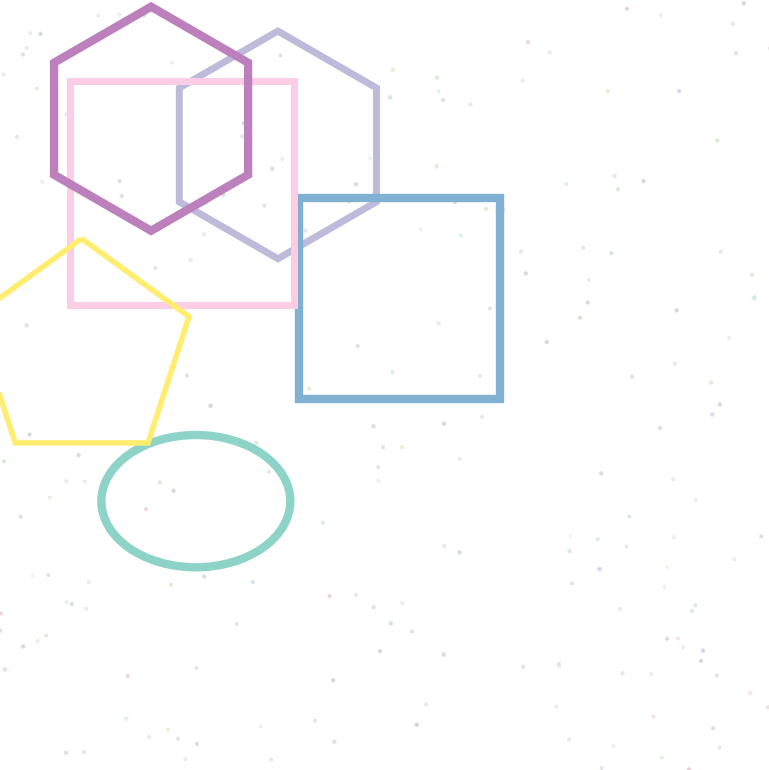[{"shape": "oval", "thickness": 3, "radius": 0.61, "center": [0.254, 0.349]}, {"shape": "hexagon", "thickness": 2.5, "radius": 0.74, "center": [0.361, 0.812]}, {"shape": "square", "thickness": 3, "radius": 0.65, "center": [0.519, 0.612]}, {"shape": "square", "thickness": 2.5, "radius": 0.73, "center": [0.236, 0.75]}, {"shape": "hexagon", "thickness": 3, "radius": 0.73, "center": [0.196, 0.846]}, {"shape": "pentagon", "thickness": 2, "radius": 0.73, "center": [0.106, 0.543]}]